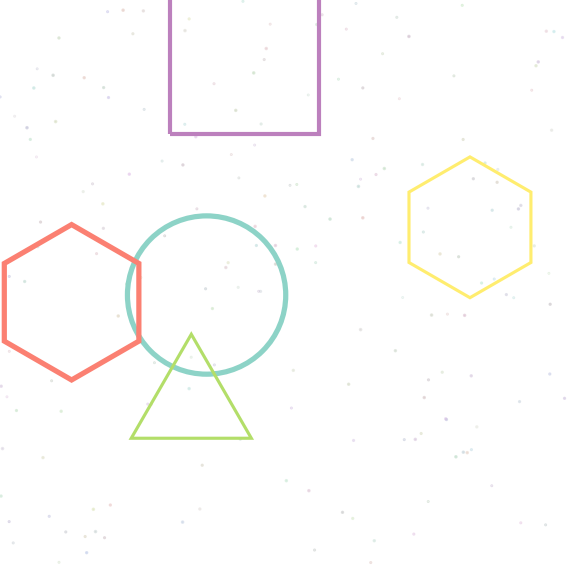[{"shape": "circle", "thickness": 2.5, "radius": 0.69, "center": [0.358, 0.488]}, {"shape": "hexagon", "thickness": 2.5, "radius": 0.67, "center": [0.124, 0.476]}, {"shape": "triangle", "thickness": 1.5, "radius": 0.6, "center": [0.331, 0.3]}, {"shape": "square", "thickness": 2, "radius": 0.65, "center": [0.423, 0.897]}, {"shape": "hexagon", "thickness": 1.5, "radius": 0.61, "center": [0.814, 0.606]}]